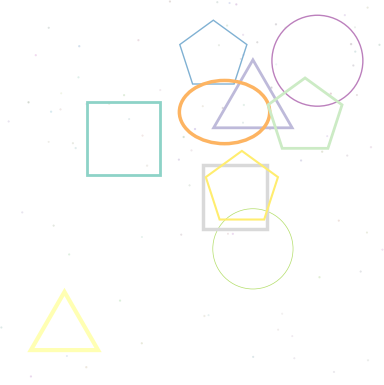[{"shape": "square", "thickness": 2, "radius": 0.48, "center": [0.32, 0.64]}, {"shape": "triangle", "thickness": 3, "radius": 0.5, "center": [0.167, 0.141]}, {"shape": "triangle", "thickness": 2, "radius": 0.59, "center": [0.657, 0.727]}, {"shape": "pentagon", "thickness": 1, "radius": 0.46, "center": [0.554, 0.856]}, {"shape": "oval", "thickness": 2.5, "radius": 0.59, "center": [0.583, 0.709]}, {"shape": "circle", "thickness": 0.5, "radius": 0.52, "center": [0.657, 0.354]}, {"shape": "square", "thickness": 2.5, "radius": 0.42, "center": [0.61, 0.489]}, {"shape": "circle", "thickness": 1, "radius": 0.59, "center": [0.824, 0.842]}, {"shape": "pentagon", "thickness": 2, "radius": 0.51, "center": [0.792, 0.696]}, {"shape": "pentagon", "thickness": 1.5, "radius": 0.49, "center": [0.628, 0.51]}]